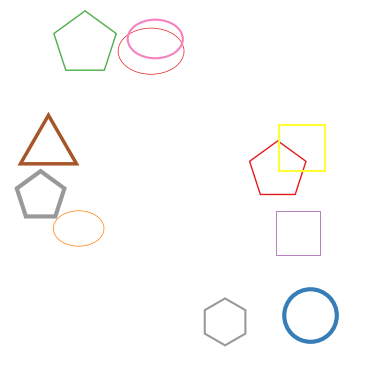[{"shape": "pentagon", "thickness": 1, "radius": 0.38, "center": [0.722, 0.557]}, {"shape": "oval", "thickness": 0.5, "radius": 0.43, "center": [0.392, 0.867]}, {"shape": "circle", "thickness": 3, "radius": 0.34, "center": [0.807, 0.18]}, {"shape": "pentagon", "thickness": 1, "radius": 0.43, "center": [0.221, 0.887]}, {"shape": "square", "thickness": 0.5, "radius": 0.29, "center": [0.775, 0.396]}, {"shape": "oval", "thickness": 0.5, "radius": 0.33, "center": [0.204, 0.407]}, {"shape": "square", "thickness": 1.5, "radius": 0.3, "center": [0.785, 0.615]}, {"shape": "triangle", "thickness": 2.5, "radius": 0.42, "center": [0.126, 0.617]}, {"shape": "oval", "thickness": 1.5, "radius": 0.36, "center": [0.403, 0.899]}, {"shape": "hexagon", "thickness": 1.5, "radius": 0.3, "center": [0.585, 0.164]}, {"shape": "pentagon", "thickness": 3, "radius": 0.33, "center": [0.105, 0.49]}]